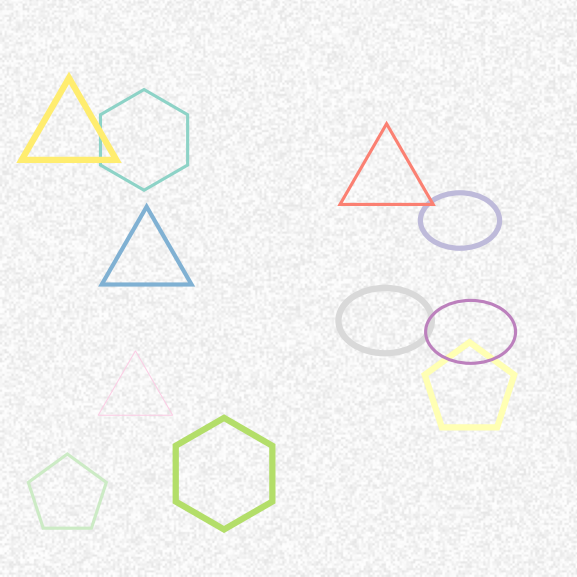[{"shape": "hexagon", "thickness": 1.5, "radius": 0.44, "center": [0.249, 0.757]}, {"shape": "pentagon", "thickness": 3, "radius": 0.41, "center": [0.813, 0.325]}, {"shape": "oval", "thickness": 2.5, "radius": 0.34, "center": [0.797, 0.617]}, {"shape": "triangle", "thickness": 1.5, "radius": 0.47, "center": [0.669, 0.692]}, {"shape": "triangle", "thickness": 2, "radius": 0.45, "center": [0.254, 0.551]}, {"shape": "hexagon", "thickness": 3, "radius": 0.48, "center": [0.388, 0.179]}, {"shape": "triangle", "thickness": 0.5, "radius": 0.37, "center": [0.235, 0.317]}, {"shape": "oval", "thickness": 3, "radius": 0.4, "center": [0.667, 0.444]}, {"shape": "oval", "thickness": 1.5, "radius": 0.39, "center": [0.815, 0.424]}, {"shape": "pentagon", "thickness": 1.5, "radius": 0.35, "center": [0.117, 0.142]}, {"shape": "triangle", "thickness": 3, "radius": 0.47, "center": [0.119, 0.77]}]